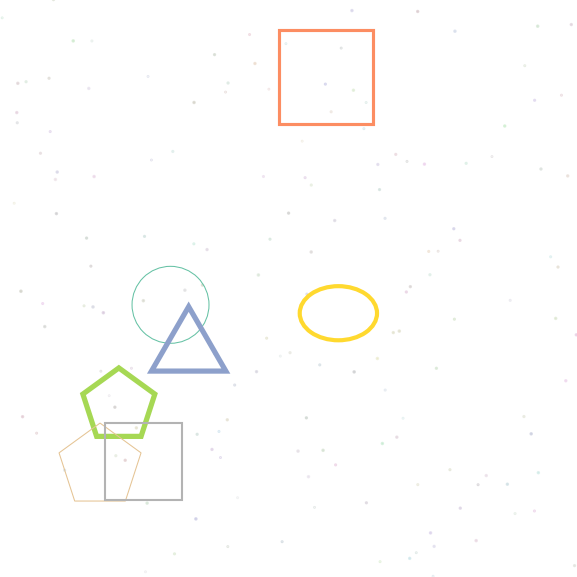[{"shape": "circle", "thickness": 0.5, "radius": 0.33, "center": [0.295, 0.471]}, {"shape": "square", "thickness": 1.5, "radius": 0.41, "center": [0.565, 0.865]}, {"shape": "triangle", "thickness": 2.5, "radius": 0.37, "center": [0.327, 0.394]}, {"shape": "pentagon", "thickness": 2.5, "radius": 0.33, "center": [0.206, 0.297]}, {"shape": "oval", "thickness": 2, "radius": 0.33, "center": [0.586, 0.457]}, {"shape": "pentagon", "thickness": 0.5, "radius": 0.37, "center": [0.173, 0.192]}, {"shape": "square", "thickness": 1, "radius": 0.33, "center": [0.249, 0.2]}]